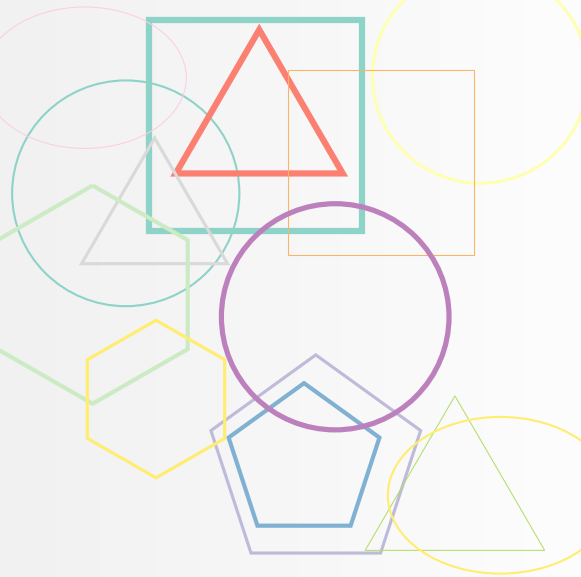[{"shape": "circle", "thickness": 1, "radius": 0.98, "center": [0.216, 0.664]}, {"shape": "square", "thickness": 3, "radius": 0.91, "center": [0.44, 0.782]}, {"shape": "circle", "thickness": 1.5, "radius": 0.93, "center": [0.826, 0.868]}, {"shape": "pentagon", "thickness": 1.5, "radius": 0.95, "center": [0.543, 0.195]}, {"shape": "triangle", "thickness": 3, "radius": 0.83, "center": [0.446, 0.782]}, {"shape": "pentagon", "thickness": 2, "radius": 0.68, "center": [0.523, 0.199]}, {"shape": "square", "thickness": 0.5, "radius": 0.8, "center": [0.655, 0.718]}, {"shape": "triangle", "thickness": 0.5, "radius": 0.89, "center": [0.783, 0.135]}, {"shape": "oval", "thickness": 0.5, "radius": 0.87, "center": [0.146, 0.865]}, {"shape": "triangle", "thickness": 1.5, "radius": 0.73, "center": [0.266, 0.615]}, {"shape": "circle", "thickness": 2.5, "radius": 0.98, "center": [0.577, 0.451]}, {"shape": "hexagon", "thickness": 2, "radius": 0.94, "center": [0.159, 0.489]}, {"shape": "hexagon", "thickness": 1.5, "radius": 0.68, "center": [0.268, 0.308]}, {"shape": "oval", "thickness": 1, "radius": 0.97, "center": [0.861, 0.142]}]